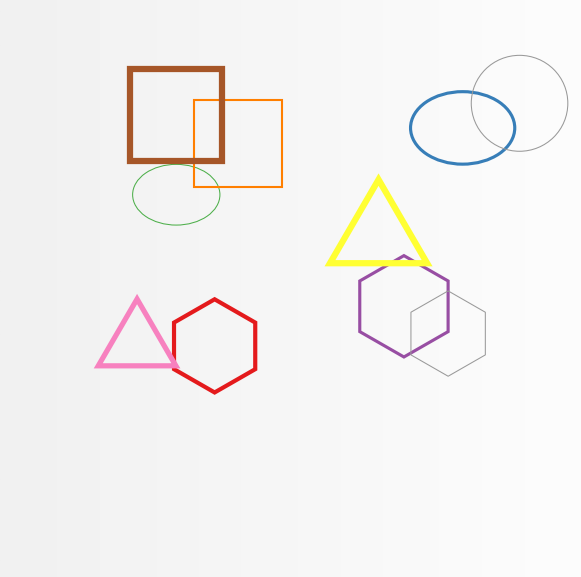[{"shape": "hexagon", "thickness": 2, "radius": 0.4, "center": [0.369, 0.4]}, {"shape": "oval", "thickness": 1.5, "radius": 0.45, "center": [0.796, 0.778]}, {"shape": "oval", "thickness": 0.5, "radius": 0.38, "center": [0.303, 0.662]}, {"shape": "hexagon", "thickness": 1.5, "radius": 0.44, "center": [0.695, 0.469]}, {"shape": "square", "thickness": 1, "radius": 0.38, "center": [0.41, 0.75]}, {"shape": "triangle", "thickness": 3, "radius": 0.48, "center": [0.651, 0.592]}, {"shape": "square", "thickness": 3, "radius": 0.4, "center": [0.303, 0.8]}, {"shape": "triangle", "thickness": 2.5, "radius": 0.39, "center": [0.236, 0.404]}, {"shape": "hexagon", "thickness": 0.5, "radius": 0.37, "center": [0.771, 0.422]}, {"shape": "circle", "thickness": 0.5, "radius": 0.42, "center": [0.894, 0.82]}]